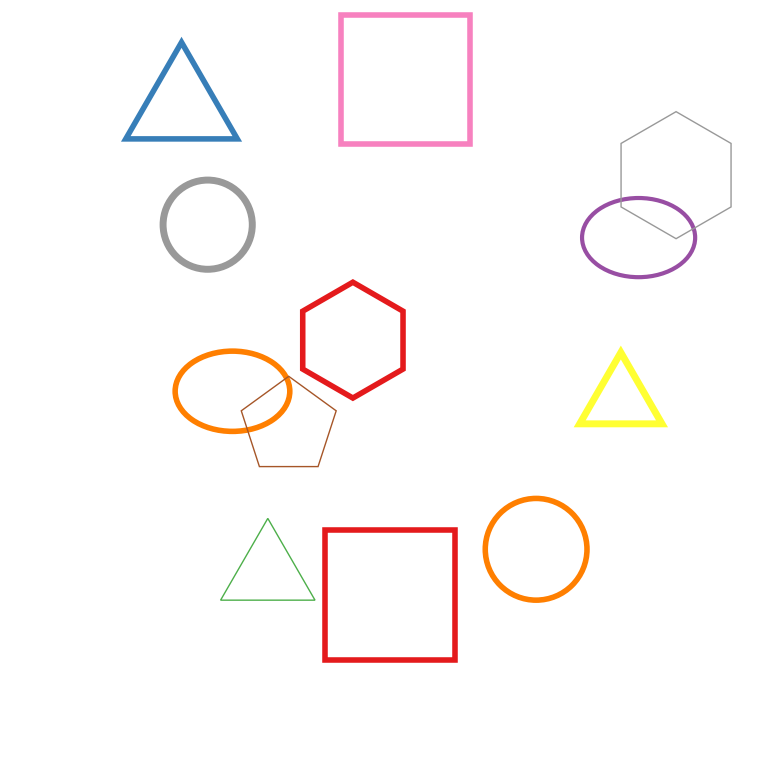[{"shape": "square", "thickness": 2, "radius": 0.42, "center": [0.507, 0.228]}, {"shape": "hexagon", "thickness": 2, "radius": 0.38, "center": [0.458, 0.558]}, {"shape": "triangle", "thickness": 2, "radius": 0.42, "center": [0.236, 0.861]}, {"shape": "triangle", "thickness": 0.5, "radius": 0.35, "center": [0.348, 0.256]}, {"shape": "oval", "thickness": 1.5, "radius": 0.37, "center": [0.829, 0.691]}, {"shape": "circle", "thickness": 2, "radius": 0.33, "center": [0.696, 0.287]}, {"shape": "oval", "thickness": 2, "radius": 0.37, "center": [0.302, 0.492]}, {"shape": "triangle", "thickness": 2.5, "radius": 0.31, "center": [0.806, 0.48]}, {"shape": "pentagon", "thickness": 0.5, "radius": 0.32, "center": [0.375, 0.446]}, {"shape": "square", "thickness": 2, "radius": 0.42, "center": [0.527, 0.897]}, {"shape": "hexagon", "thickness": 0.5, "radius": 0.41, "center": [0.878, 0.772]}, {"shape": "circle", "thickness": 2.5, "radius": 0.29, "center": [0.27, 0.708]}]